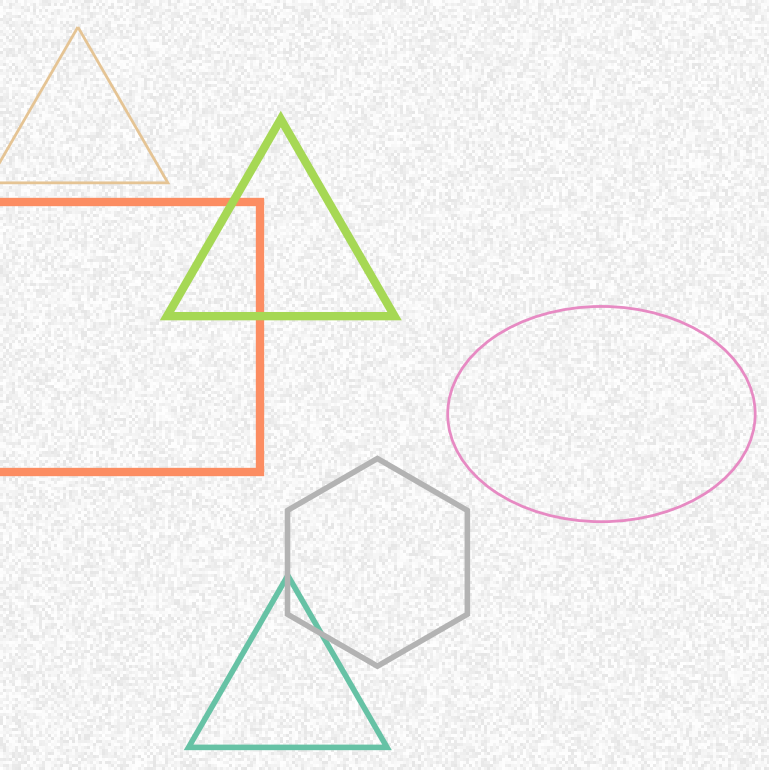[{"shape": "triangle", "thickness": 2, "radius": 0.74, "center": [0.374, 0.104]}, {"shape": "square", "thickness": 3, "radius": 0.88, "center": [0.161, 0.563]}, {"shape": "oval", "thickness": 1, "radius": 1.0, "center": [0.781, 0.462]}, {"shape": "triangle", "thickness": 3, "radius": 0.85, "center": [0.365, 0.675]}, {"shape": "triangle", "thickness": 1, "radius": 0.67, "center": [0.101, 0.83]}, {"shape": "hexagon", "thickness": 2, "radius": 0.67, "center": [0.49, 0.27]}]